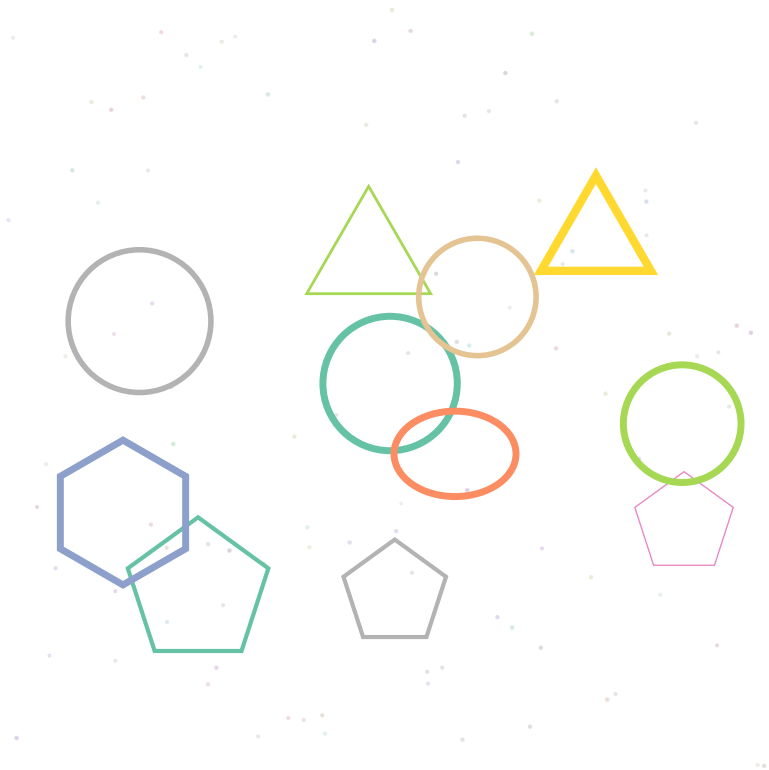[{"shape": "pentagon", "thickness": 1.5, "radius": 0.48, "center": [0.257, 0.232]}, {"shape": "circle", "thickness": 2.5, "radius": 0.44, "center": [0.507, 0.502]}, {"shape": "oval", "thickness": 2.5, "radius": 0.4, "center": [0.591, 0.411]}, {"shape": "hexagon", "thickness": 2.5, "radius": 0.47, "center": [0.16, 0.334]}, {"shape": "pentagon", "thickness": 0.5, "radius": 0.34, "center": [0.888, 0.32]}, {"shape": "triangle", "thickness": 1, "radius": 0.46, "center": [0.479, 0.665]}, {"shape": "circle", "thickness": 2.5, "radius": 0.38, "center": [0.886, 0.45]}, {"shape": "triangle", "thickness": 3, "radius": 0.41, "center": [0.774, 0.689]}, {"shape": "circle", "thickness": 2, "radius": 0.38, "center": [0.62, 0.614]}, {"shape": "circle", "thickness": 2, "radius": 0.46, "center": [0.181, 0.583]}, {"shape": "pentagon", "thickness": 1.5, "radius": 0.35, "center": [0.513, 0.229]}]